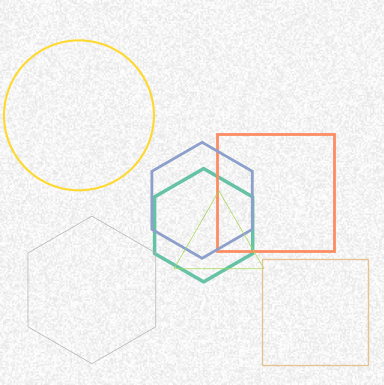[{"shape": "hexagon", "thickness": 2.5, "radius": 0.74, "center": [0.529, 0.415]}, {"shape": "square", "thickness": 2, "radius": 0.76, "center": [0.715, 0.499]}, {"shape": "hexagon", "thickness": 2, "radius": 0.75, "center": [0.525, 0.48]}, {"shape": "triangle", "thickness": 0.5, "radius": 0.67, "center": [0.569, 0.369]}, {"shape": "circle", "thickness": 1.5, "radius": 0.97, "center": [0.205, 0.7]}, {"shape": "square", "thickness": 1, "radius": 0.69, "center": [0.818, 0.189]}, {"shape": "hexagon", "thickness": 0.5, "radius": 0.96, "center": [0.239, 0.247]}]